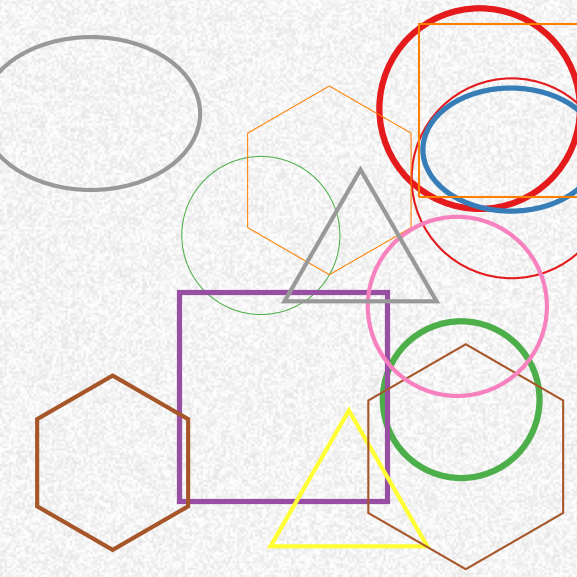[{"shape": "circle", "thickness": 1, "radius": 0.87, "center": [0.886, 0.69]}, {"shape": "circle", "thickness": 3, "radius": 0.87, "center": [0.831, 0.811]}, {"shape": "oval", "thickness": 2.5, "radius": 0.76, "center": [0.885, 0.74]}, {"shape": "circle", "thickness": 3, "radius": 0.68, "center": [0.799, 0.307]}, {"shape": "circle", "thickness": 0.5, "radius": 0.68, "center": [0.452, 0.591]}, {"shape": "square", "thickness": 2.5, "radius": 0.9, "center": [0.49, 0.313]}, {"shape": "hexagon", "thickness": 0.5, "radius": 0.82, "center": [0.57, 0.687]}, {"shape": "square", "thickness": 1, "radius": 0.75, "center": [0.876, 0.808]}, {"shape": "triangle", "thickness": 2, "radius": 0.78, "center": [0.604, 0.132]}, {"shape": "hexagon", "thickness": 2, "radius": 0.75, "center": [0.195, 0.198]}, {"shape": "hexagon", "thickness": 1, "radius": 0.97, "center": [0.806, 0.208]}, {"shape": "circle", "thickness": 2, "radius": 0.78, "center": [0.792, 0.469]}, {"shape": "triangle", "thickness": 2, "radius": 0.76, "center": [0.624, 0.553]}, {"shape": "oval", "thickness": 2, "radius": 0.95, "center": [0.157, 0.803]}]